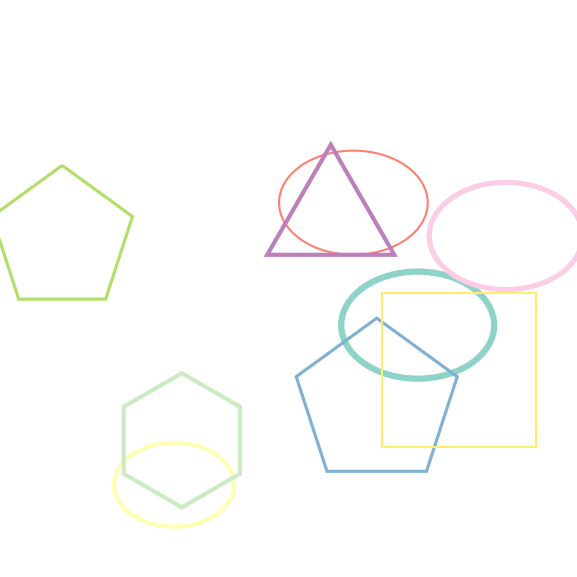[{"shape": "oval", "thickness": 3, "radius": 0.66, "center": [0.723, 0.436]}, {"shape": "oval", "thickness": 2, "radius": 0.52, "center": [0.301, 0.16]}, {"shape": "oval", "thickness": 1, "radius": 0.64, "center": [0.612, 0.648]}, {"shape": "pentagon", "thickness": 1.5, "radius": 0.73, "center": [0.652, 0.302]}, {"shape": "pentagon", "thickness": 1.5, "radius": 0.64, "center": [0.108, 0.585]}, {"shape": "oval", "thickness": 2.5, "radius": 0.66, "center": [0.876, 0.591]}, {"shape": "triangle", "thickness": 2, "radius": 0.64, "center": [0.573, 0.621]}, {"shape": "hexagon", "thickness": 2, "radius": 0.58, "center": [0.315, 0.237]}, {"shape": "square", "thickness": 1, "radius": 0.67, "center": [0.795, 0.359]}]